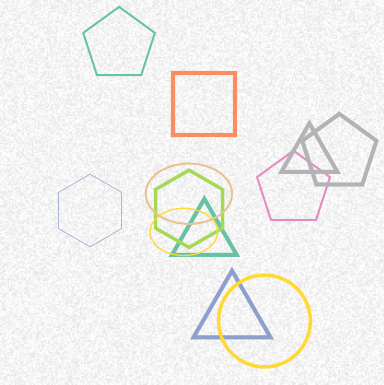[{"shape": "triangle", "thickness": 3, "radius": 0.49, "center": [0.531, 0.386]}, {"shape": "pentagon", "thickness": 1.5, "radius": 0.49, "center": [0.309, 0.884]}, {"shape": "square", "thickness": 3, "radius": 0.4, "center": [0.53, 0.731]}, {"shape": "hexagon", "thickness": 0.5, "radius": 0.47, "center": [0.234, 0.453]}, {"shape": "triangle", "thickness": 3, "radius": 0.58, "center": [0.603, 0.182]}, {"shape": "pentagon", "thickness": 1.5, "radius": 0.5, "center": [0.762, 0.509]}, {"shape": "hexagon", "thickness": 2.5, "radius": 0.5, "center": [0.491, 0.458]}, {"shape": "circle", "thickness": 2.5, "radius": 0.6, "center": [0.687, 0.166]}, {"shape": "oval", "thickness": 1, "radius": 0.44, "center": [0.477, 0.398]}, {"shape": "oval", "thickness": 1.5, "radius": 0.56, "center": [0.491, 0.497]}, {"shape": "triangle", "thickness": 3, "radius": 0.42, "center": [0.804, 0.596]}, {"shape": "pentagon", "thickness": 3, "radius": 0.51, "center": [0.881, 0.603]}]